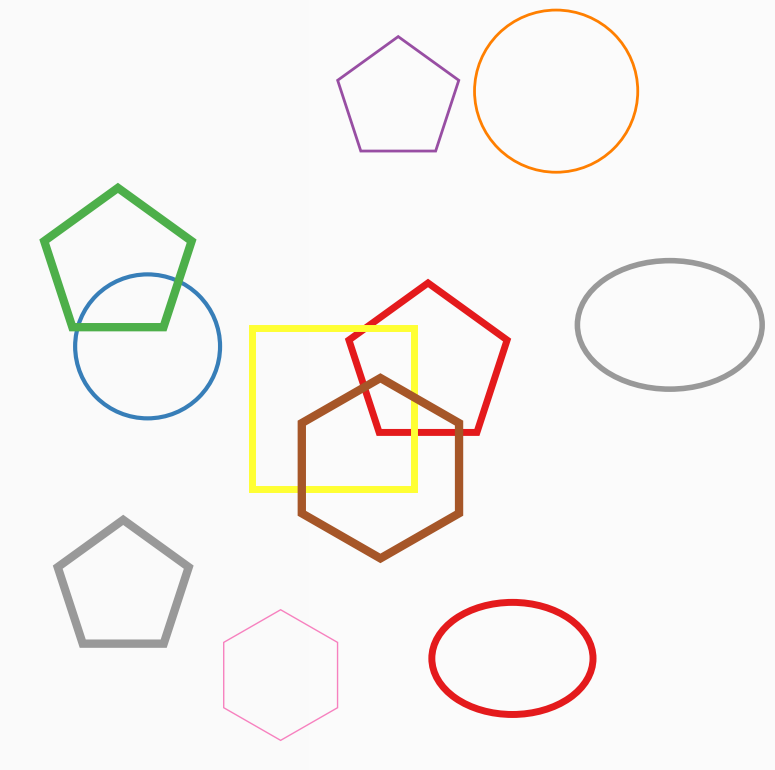[{"shape": "oval", "thickness": 2.5, "radius": 0.52, "center": [0.661, 0.145]}, {"shape": "pentagon", "thickness": 2.5, "radius": 0.54, "center": [0.552, 0.525]}, {"shape": "circle", "thickness": 1.5, "radius": 0.47, "center": [0.19, 0.55]}, {"shape": "pentagon", "thickness": 3, "radius": 0.5, "center": [0.152, 0.656]}, {"shape": "pentagon", "thickness": 1, "radius": 0.41, "center": [0.514, 0.87]}, {"shape": "circle", "thickness": 1, "radius": 0.53, "center": [0.718, 0.882]}, {"shape": "square", "thickness": 2.5, "radius": 0.52, "center": [0.43, 0.469]}, {"shape": "hexagon", "thickness": 3, "radius": 0.59, "center": [0.491, 0.392]}, {"shape": "hexagon", "thickness": 0.5, "radius": 0.42, "center": [0.362, 0.123]}, {"shape": "oval", "thickness": 2, "radius": 0.6, "center": [0.864, 0.578]}, {"shape": "pentagon", "thickness": 3, "radius": 0.44, "center": [0.159, 0.236]}]